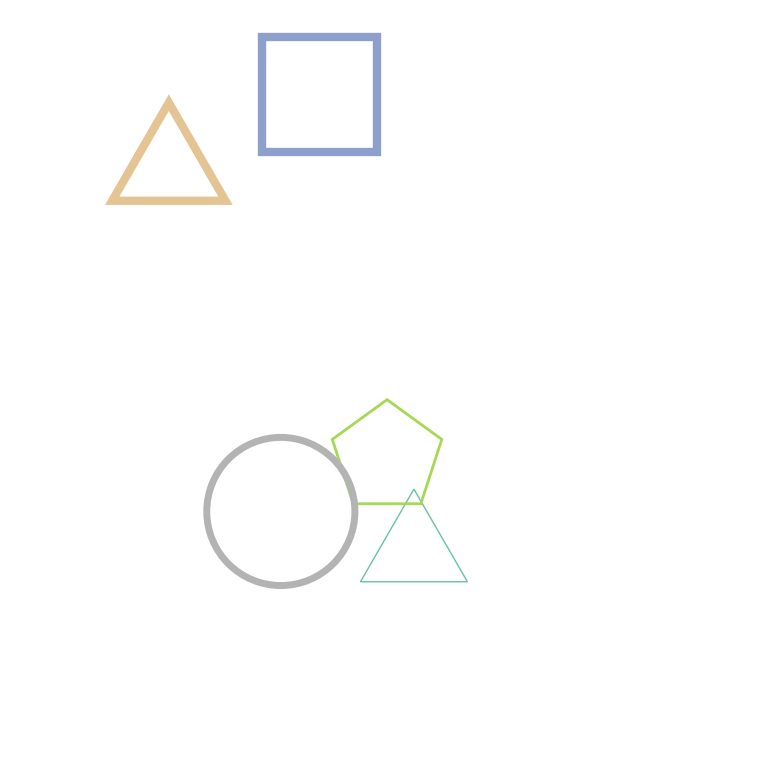[{"shape": "triangle", "thickness": 0.5, "radius": 0.4, "center": [0.538, 0.285]}, {"shape": "square", "thickness": 3, "radius": 0.37, "center": [0.415, 0.877]}, {"shape": "pentagon", "thickness": 1, "radius": 0.37, "center": [0.503, 0.406]}, {"shape": "triangle", "thickness": 3, "radius": 0.42, "center": [0.219, 0.782]}, {"shape": "circle", "thickness": 2.5, "radius": 0.48, "center": [0.365, 0.336]}]